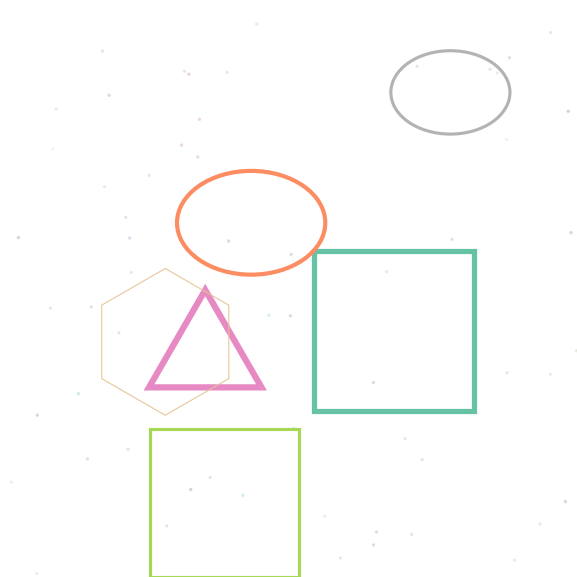[{"shape": "square", "thickness": 2.5, "radius": 0.69, "center": [0.682, 0.426]}, {"shape": "oval", "thickness": 2, "radius": 0.64, "center": [0.435, 0.613]}, {"shape": "triangle", "thickness": 3, "radius": 0.56, "center": [0.355, 0.385]}, {"shape": "square", "thickness": 1.5, "radius": 0.64, "center": [0.389, 0.128]}, {"shape": "hexagon", "thickness": 0.5, "radius": 0.64, "center": [0.286, 0.407]}, {"shape": "oval", "thickness": 1.5, "radius": 0.52, "center": [0.78, 0.839]}]